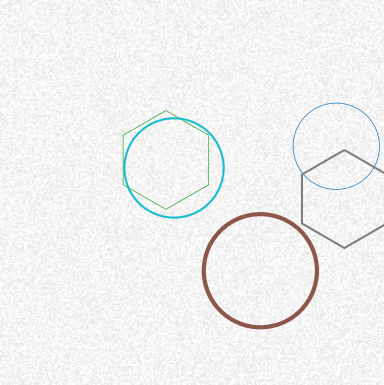[{"shape": "circle", "thickness": 0.5, "radius": 0.56, "center": [0.873, 0.62]}, {"shape": "hexagon", "thickness": 0.5, "radius": 0.64, "center": [0.431, 0.585]}, {"shape": "circle", "thickness": 3, "radius": 0.73, "center": [0.676, 0.297]}, {"shape": "hexagon", "thickness": 1.5, "radius": 0.64, "center": [0.895, 0.483]}, {"shape": "circle", "thickness": 1.5, "radius": 0.65, "center": [0.452, 0.564]}]